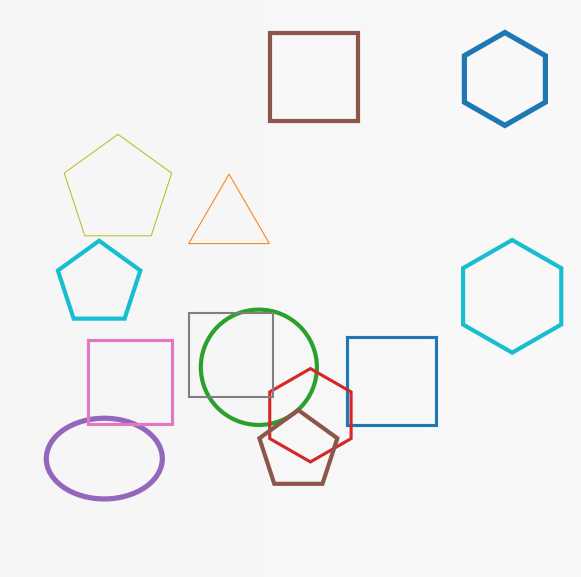[{"shape": "hexagon", "thickness": 2.5, "radius": 0.4, "center": [0.869, 0.862]}, {"shape": "square", "thickness": 1.5, "radius": 0.38, "center": [0.673, 0.339]}, {"shape": "triangle", "thickness": 0.5, "radius": 0.4, "center": [0.394, 0.617]}, {"shape": "circle", "thickness": 2, "radius": 0.5, "center": [0.445, 0.363]}, {"shape": "hexagon", "thickness": 1.5, "radius": 0.4, "center": [0.534, 0.28]}, {"shape": "oval", "thickness": 2.5, "radius": 0.5, "center": [0.179, 0.205]}, {"shape": "square", "thickness": 2, "radius": 0.38, "center": [0.541, 0.865]}, {"shape": "pentagon", "thickness": 2, "radius": 0.35, "center": [0.513, 0.218]}, {"shape": "square", "thickness": 1.5, "radius": 0.36, "center": [0.223, 0.338]}, {"shape": "square", "thickness": 1, "radius": 0.36, "center": [0.398, 0.384]}, {"shape": "pentagon", "thickness": 0.5, "radius": 0.49, "center": [0.203, 0.669]}, {"shape": "pentagon", "thickness": 2, "radius": 0.37, "center": [0.171, 0.508]}, {"shape": "hexagon", "thickness": 2, "radius": 0.49, "center": [0.881, 0.486]}]